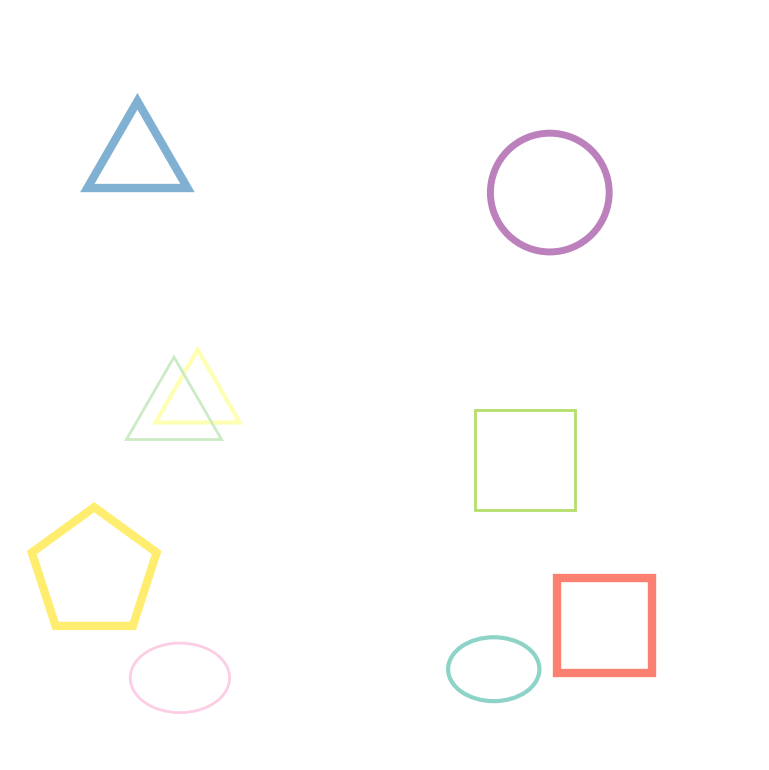[{"shape": "oval", "thickness": 1.5, "radius": 0.3, "center": [0.641, 0.131]}, {"shape": "triangle", "thickness": 1.5, "radius": 0.32, "center": [0.257, 0.483]}, {"shape": "square", "thickness": 3, "radius": 0.31, "center": [0.785, 0.188]}, {"shape": "triangle", "thickness": 3, "radius": 0.38, "center": [0.178, 0.793]}, {"shape": "square", "thickness": 1, "radius": 0.32, "center": [0.682, 0.402]}, {"shape": "oval", "thickness": 1, "radius": 0.32, "center": [0.234, 0.12]}, {"shape": "circle", "thickness": 2.5, "radius": 0.39, "center": [0.714, 0.75]}, {"shape": "triangle", "thickness": 1, "radius": 0.36, "center": [0.226, 0.465]}, {"shape": "pentagon", "thickness": 3, "radius": 0.43, "center": [0.122, 0.256]}]